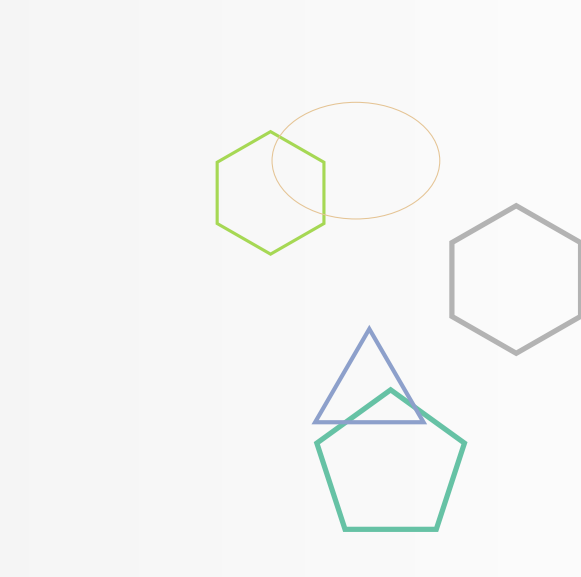[{"shape": "pentagon", "thickness": 2.5, "radius": 0.67, "center": [0.672, 0.191]}, {"shape": "triangle", "thickness": 2, "radius": 0.54, "center": [0.635, 0.322]}, {"shape": "hexagon", "thickness": 1.5, "radius": 0.53, "center": [0.465, 0.665]}, {"shape": "oval", "thickness": 0.5, "radius": 0.72, "center": [0.612, 0.721]}, {"shape": "hexagon", "thickness": 2.5, "radius": 0.64, "center": [0.888, 0.515]}]